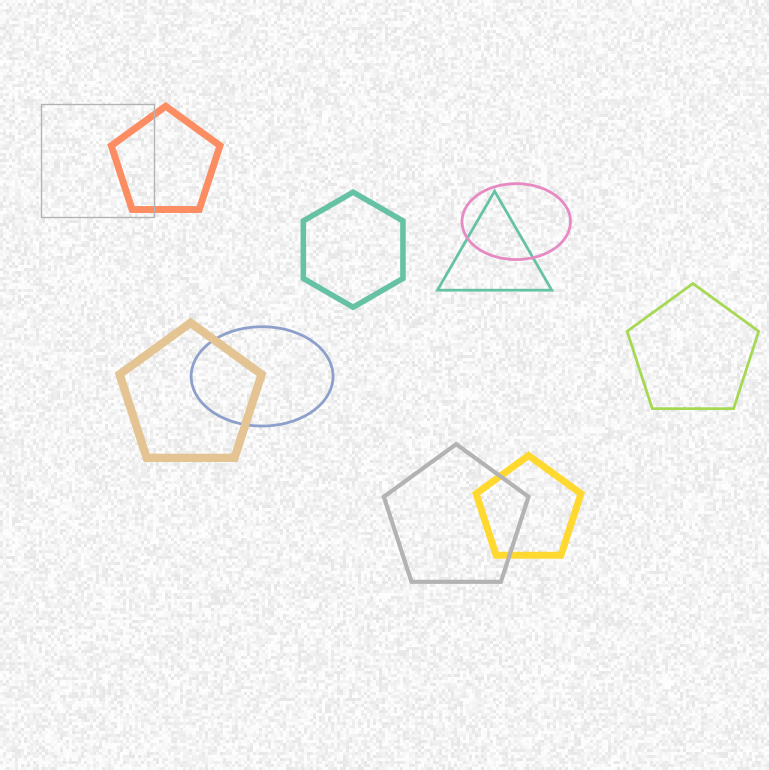[{"shape": "triangle", "thickness": 1, "radius": 0.43, "center": [0.642, 0.666]}, {"shape": "hexagon", "thickness": 2, "radius": 0.37, "center": [0.459, 0.676]}, {"shape": "pentagon", "thickness": 2.5, "radius": 0.37, "center": [0.215, 0.788]}, {"shape": "oval", "thickness": 1, "radius": 0.46, "center": [0.34, 0.511]}, {"shape": "oval", "thickness": 1, "radius": 0.35, "center": [0.67, 0.712]}, {"shape": "pentagon", "thickness": 1, "radius": 0.45, "center": [0.9, 0.542]}, {"shape": "pentagon", "thickness": 2.5, "radius": 0.36, "center": [0.686, 0.337]}, {"shape": "pentagon", "thickness": 3, "radius": 0.48, "center": [0.248, 0.484]}, {"shape": "square", "thickness": 0.5, "radius": 0.37, "center": [0.126, 0.792]}, {"shape": "pentagon", "thickness": 1.5, "radius": 0.49, "center": [0.592, 0.324]}]